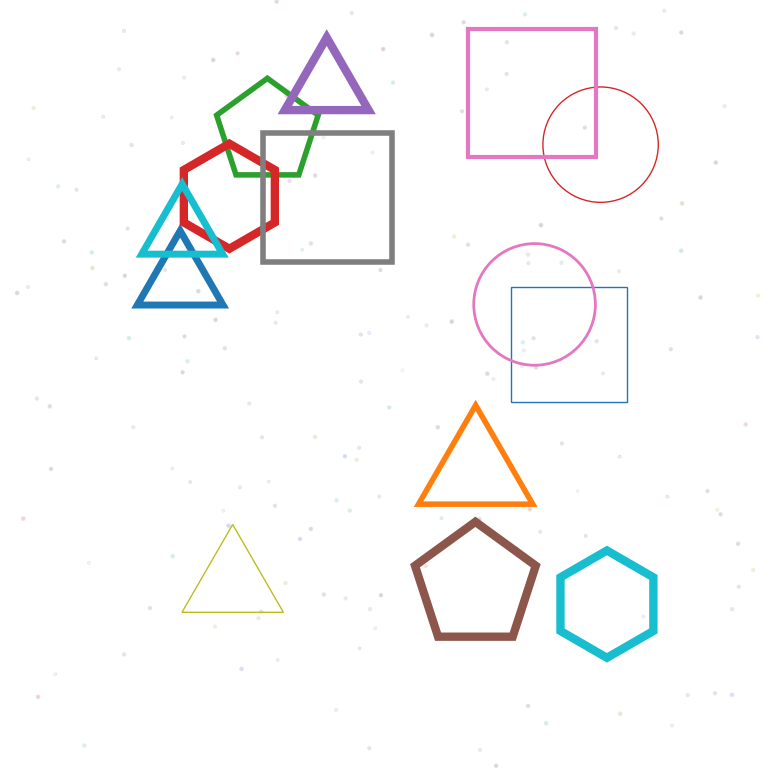[{"shape": "triangle", "thickness": 2.5, "radius": 0.32, "center": [0.234, 0.636]}, {"shape": "square", "thickness": 0.5, "radius": 0.37, "center": [0.739, 0.553]}, {"shape": "triangle", "thickness": 2, "radius": 0.43, "center": [0.618, 0.388]}, {"shape": "pentagon", "thickness": 2, "radius": 0.35, "center": [0.347, 0.829]}, {"shape": "hexagon", "thickness": 3, "radius": 0.34, "center": [0.298, 0.745]}, {"shape": "circle", "thickness": 0.5, "radius": 0.37, "center": [0.78, 0.812]}, {"shape": "triangle", "thickness": 3, "radius": 0.31, "center": [0.424, 0.888]}, {"shape": "pentagon", "thickness": 3, "radius": 0.41, "center": [0.617, 0.24]}, {"shape": "circle", "thickness": 1, "radius": 0.39, "center": [0.694, 0.605]}, {"shape": "square", "thickness": 1.5, "radius": 0.42, "center": [0.691, 0.879]}, {"shape": "square", "thickness": 2, "radius": 0.42, "center": [0.425, 0.744]}, {"shape": "triangle", "thickness": 0.5, "radius": 0.38, "center": [0.302, 0.243]}, {"shape": "hexagon", "thickness": 3, "radius": 0.35, "center": [0.788, 0.215]}, {"shape": "triangle", "thickness": 2.5, "radius": 0.3, "center": [0.237, 0.7]}]